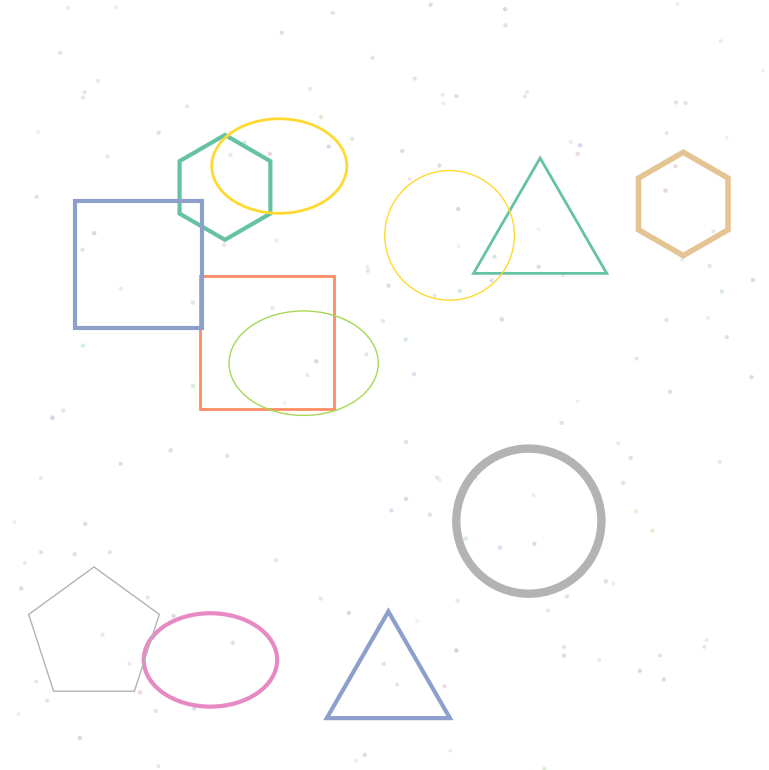[{"shape": "hexagon", "thickness": 1.5, "radius": 0.34, "center": [0.292, 0.757]}, {"shape": "triangle", "thickness": 1, "radius": 0.5, "center": [0.701, 0.695]}, {"shape": "square", "thickness": 1, "radius": 0.43, "center": [0.347, 0.555]}, {"shape": "square", "thickness": 1.5, "radius": 0.41, "center": [0.18, 0.657]}, {"shape": "triangle", "thickness": 1.5, "radius": 0.46, "center": [0.504, 0.114]}, {"shape": "oval", "thickness": 1.5, "radius": 0.43, "center": [0.273, 0.143]}, {"shape": "oval", "thickness": 0.5, "radius": 0.48, "center": [0.394, 0.528]}, {"shape": "oval", "thickness": 1, "radius": 0.44, "center": [0.363, 0.784]}, {"shape": "circle", "thickness": 0.5, "radius": 0.42, "center": [0.584, 0.694]}, {"shape": "hexagon", "thickness": 2, "radius": 0.34, "center": [0.887, 0.735]}, {"shape": "circle", "thickness": 3, "radius": 0.47, "center": [0.687, 0.323]}, {"shape": "pentagon", "thickness": 0.5, "radius": 0.45, "center": [0.122, 0.174]}]